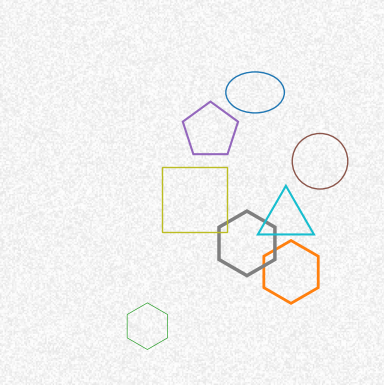[{"shape": "oval", "thickness": 1, "radius": 0.38, "center": [0.663, 0.76]}, {"shape": "hexagon", "thickness": 2, "radius": 0.41, "center": [0.756, 0.294]}, {"shape": "hexagon", "thickness": 0.5, "radius": 0.3, "center": [0.383, 0.153]}, {"shape": "pentagon", "thickness": 1.5, "radius": 0.38, "center": [0.547, 0.661]}, {"shape": "circle", "thickness": 1, "radius": 0.36, "center": [0.831, 0.581]}, {"shape": "hexagon", "thickness": 2.5, "radius": 0.42, "center": [0.641, 0.368]}, {"shape": "square", "thickness": 1, "radius": 0.42, "center": [0.506, 0.482]}, {"shape": "triangle", "thickness": 1.5, "radius": 0.42, "center": [0.743, 0.433]}]